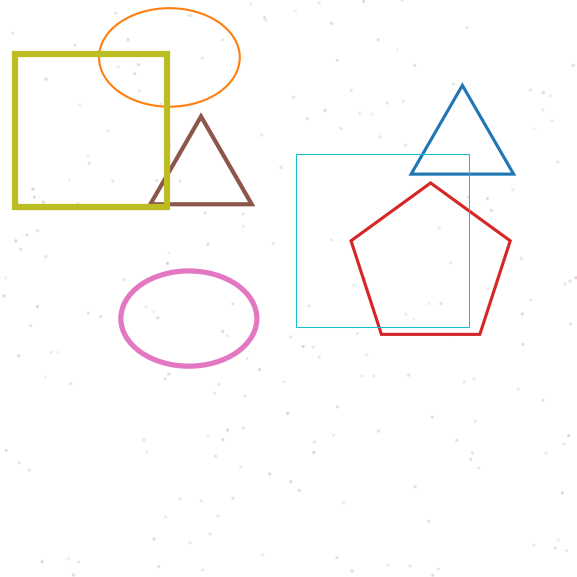[{"shape": "triangle", "thickness": 1.5, "radius": 0.51, "center": [0.801, 0.749]}, {"shape": "oval", "thickness": 1, "radius": 0.61, "center": [0.293, 0.9]}, {"shape": "pentagon", "thickness": 1.5, "radius": 0.72, "center": [0.746, 0.537]}, {"shape": "triangle", "thickness": 2, "radius": 0.51, "center": [0.348, 0.696]}, {"shape": "oval", "thickness": 2.5, "radius": 0.59, "center": [0.327, 0.448]}, {"shape": "square", "thickness": 3, "radius": 0.66, "center": [0.157, 0.773]}, {"shape": "square", "thickness": 0.5, "radius": 0.75, "center": [0.662, 0.583]}]